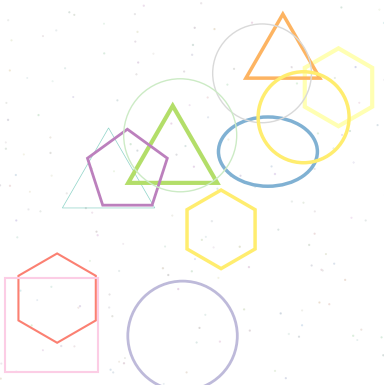[{"shape": "triangle", "thickness": 0.5, "radius": 0.69, "center": [0.282, 0.529]}, {"shape": "hexagon", "thickness": 3, "radius": 0.51, "center": [0.879, 0.773]}, {"shape": "circle", "thickness": 2, "radius": 0.71, "center": [0.474, 0.128]}, {"shape": "hexagon", "thickness": 1.5, "radius": 0.58, "center": [0.148, 0.226]}, {"shape": "oval", "thickness": 2.5, "radius": 0.64, "center": [0.696, 0.606]}, {"shape": "triangle", "thickness": 2.5, "radius": 0.55, "center": [0.735, 0.852]}, {"shape": "triangle", "thickness": 3, "radius": 0.67, "center": [0.449, 0.592]}, {"shape": "square", "thickness": 1.5, "radius": 0.61, "center": [0.133, 0.155]}, {"shape": "circle", "thickness": 1, "radius": 0.64, "center": [0.681, 0.81]}, {"shape": "pentagon", "thickness": 2, "radius": 0.55, "center": [0.331, 0.555]}, {"shape": "circle", "thickness": 1, "radius": 0.73, "center": [0.468, 0.649]}, {"shape": "circle", "thickness": 2.5, "radius": 0.59, "center": [0.789, 0.695]}, {"shape": "hexagon", "thickness": 2.5, "radius": 0.51, "center": [0.574, 0.404]}]